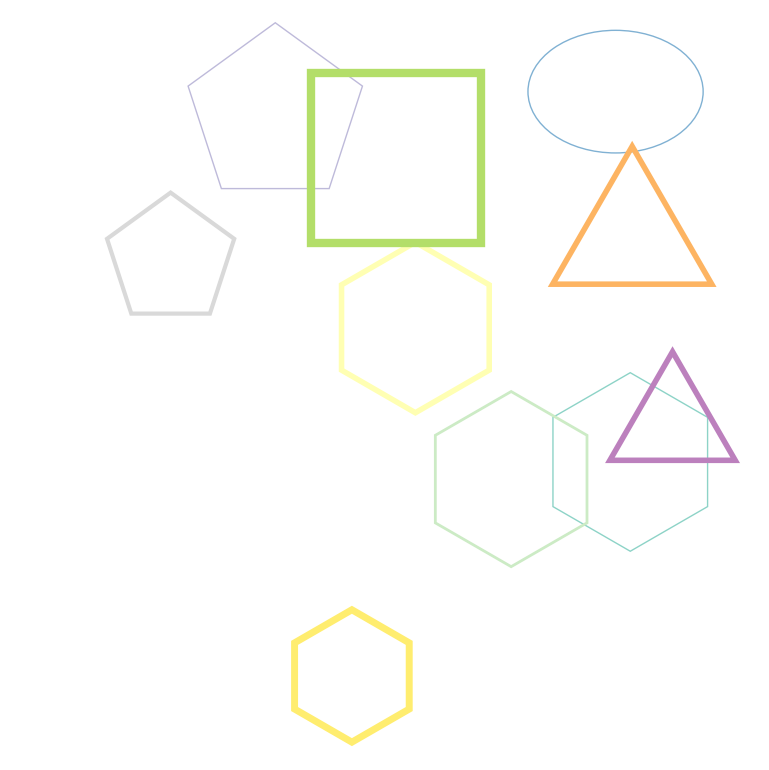[{"shape": "hexagon", "thickness": 0.5, "radius": 0.58, "center": [0.819, 0.4]}, {"shape": "hexagon", "thickness": 2, "radius": 0.55, "center": [0.539, 0.575]}, {"shape": "pentagon", "thickness": 0.5, "radius": 0.6, "center": [0.357, 0.851]}, {"shape": "oval", "thickness": 0.5, "radius": 0.57, "center": [0.799, 0.881]}, {"shape": "triangle", "thickness": 2, "radius": 0.6, "center": [0.821, 0.691]}, {"shape": "square", "thickness": 3, "radius": 0.55, "center": [0.514, 0.794]}, {"shape": "pentagon", "thickness": 1.5, "radius": 0.43, "center": [0.222, 0.663]}, {"shape": "triangle", "thickness": 2, "radius": 0.47, "center": [0.873, 0.449]}, {"shape": "hexagon", "thickness": 1, "radius": 0.57, "center": [0.664, 0.378]}, {"shape": "hexagon", "thickness": 2.5, "radius": 0.43, "center": [0.457, 0.122]}]